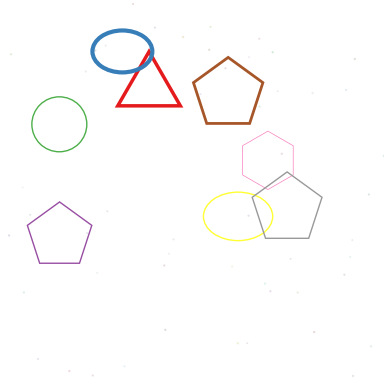[{"shape": "triangle", "thickness": 2.5, "radius": 0.47, "center": [0.387, 0.772]}, {"shape": "oval", "thickness": 3, "radius": 0.39, "center": [0.318, 0.866]}, {"shape": "circle", "thickness": 1, "radius": 0.36, "center": [0.154, 0.677]}, {"shape": "pentagon", "thickness": 1, "radius": 0.44, "center": [0.155, 0.387]}, {"shape": "oval", "thickness": 1, "radius": 0.45, "center": [0.618, 0.438]}, {"shape": "pentagon", "thickness": 2, "radius": 0.47, "center": [0.593, 0.756]}, {"shape": "hexagon", "thickness": 0.5, "radius": 0.38, "center": [0.696, 0.583]}, {"shape": "pentagon", "thickness": 1, "radius": 0.48, "center": [0.746, 0.458]}]